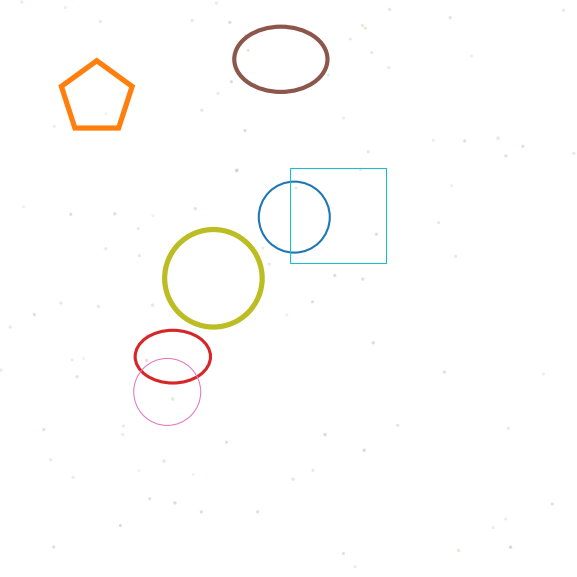[{"shape": "circle", "thickness": 1, "radius": 0.31, "center": [0.51, 0.623]}, {"shape": "pentagon", "thickness": 2.5, "radius": 0.32, "center": [0.168, 0.83]}, {"shape": "oval", "thickness": 1.5, "radius": 0.33, "center": [0.299, 0.382]}, {"shape": "oval", "thickness": 2, "radius": 0.4, "center": [0.486, 0.896]}, {"shape": "circle", "thickness": 0.5, "radius": 0.29, "center": [0.29, 0.32]}, {"shape": "circle", "thickness": 2.5, "radius": 0.42, "center": [0.37, 0.517]}, {"shape": "square", "thickness": 0.5, "radius": 0.41, "center": [0.585, 0.626]}]